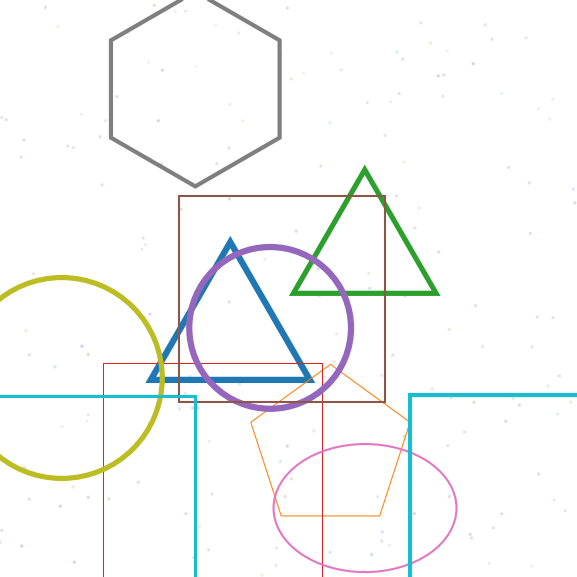[{"shape": "triangle", "thickness": 3, "radius": 0.8, "center": [0.399, 0.421]}, {"shape": "pentagon", "thickness": 0.5, "radius": 0.73, "center": [0.572, 0.223]}, {"shape": "triangle", "thickness": 2.5, "radius": 0.71, "center": [0.632, 0.563]}, {"shape": "square", "thickness": 0.5, "radius": 0.95, "center": [0.369, 0.181]}, {"shape": "circle", "thickness": 3, "radius": 0.7, "center": [0.468, 0.431]}, {"shape": "square", "thickness": 1, "radius": 0.9, "center": [0.488, 0.481]}, {"shape": "oval", "thickness": 1, "radius": 0.79, "center": [0.632, 0.119]}, {"shape": "hexagon", "thickness": 2, "radius": 0.84, "center": [0.338, 0.845]}, {"shape": "circle", "thickness": 2.5, "radius": 0.87, "center": [0.107, 0.345]}, {"shape": "square", "thickness": 1.5, "radius": 0.95, "center": [0.148, 0.123]}, {"shape": "square", "thickness": 2, "radius": 0.8, "center": [0.87, 0.155]}]